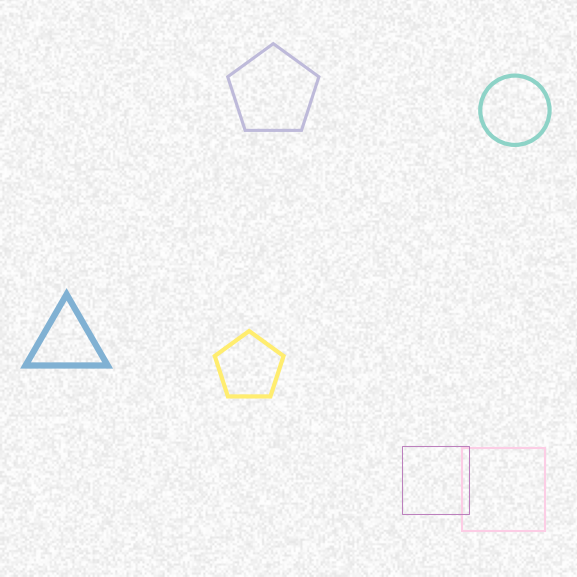[{"shape": "circle", "thickness": 2, "radius": 0.3, "center": [0.892, 0.808]}, {"shape": "pentagon", "thickness": 1.5, "radius": 0.42, "center": [0.473, 0.841]}, {"shape": "triangle", "thickness": 3, "radius": 0.41, "center": [0.115, 0.407]}, {"shape": "square", "thickness": 1, "radius": 0.36, "center": [0.871, 0.152]}, {"shape": "square", "thickness": 0.5, "radius": 0.29, "center": [0.754, 0.168]}, {"shape": "pentagon", "thickness": 2, "radius": 0.31, "center": [0.431, 0.363]}]